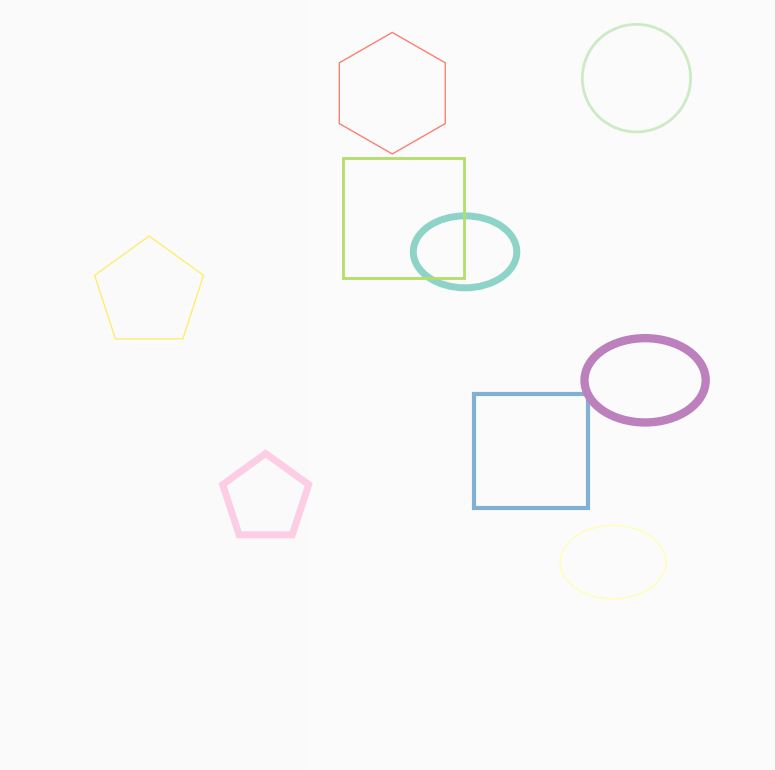[{"shape": "oval", "thickness": 2.5, "radius": 0.33, "center": [0.6, 0.673]}, {"shape": "oval", "thickness": 0.5, "radius": 0.34, "center": [0.791, 0.27]}, {"shape": "hexagon", "thickness": 0.5, "radius": 0.39, "center": [0.506, 0.879]}, {"shape": "square", "thickness": 1.5, "radius": 0.37, "center": [0.686, 0.414]}, {"shape": "square", "thickness": 1, "radius": 0.39, "center": [0.521, 0.717]}, {"shape": "pentagon", "thickness": 2.5, "radius": 0.29, "center": [0.343, 0.353]}, {"shape": "oval", "thickness": 3, "radius": 0.39, "center": [0.832, 0.506]}, {"shape": "circle", "thickness": 1, "radius": 0.35, "center": [0.821, 0.899]}, {"shape": "pentagon", "thickness": 0.5, "radius": 0.37, "center": [0.192, 0.62]}]